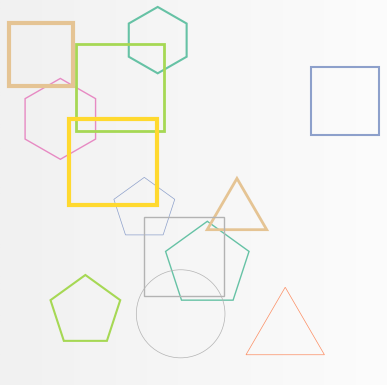[{"shape": "pentagon", "thickness": 1, "radius": 0.57, "center": [0.535, 0.312]}, {"shape": "hexagon", "thickness": 1.5, "radius": 0.43, "center": [0.407, 0.896]}, {"shape": "triangle", "thickness": 0.5, "radius": 0.58, "center": [0.736, 0.137]}, {"shape": "pentagon", "thickness": 0.5, "radius": 0.41, "center": [0.372, 0.457]}, {"shape": "square", "thickness": 1.5, "radius": 0.44, "center": [0.89, 0.739]}, {"shape": "hexagon", "thickness": 1, "radius": 0.53, "center": [0.156, 0.691]}, {"shape": "square", "thickness": 2, "radius": 0.56, "center": [0.309, 0.772]}, {"shape": "pentagon", "thickness": 1.5, "radius": 0.47, "center": [0.22, 0.191]}, {"shape": "square", "thickness": 3, "radius": 0.56, "center": [0.292, 0.579]}, {"shape": "square", "thickness": 3, "radius": 0.41, "center": [0.107, 0.858]}, {"shape": "triangle", "thickness": 2, "radius": 0.44, "center": [0.611, 0.448]}, {"shape": "circle", "thickness": 0.5, "radius": 0.57, "center": [0.466, 0.185]}, {"shape": "square", "thickness": 1, "radius": 0.51, "center": [0.475, 0.333]}]